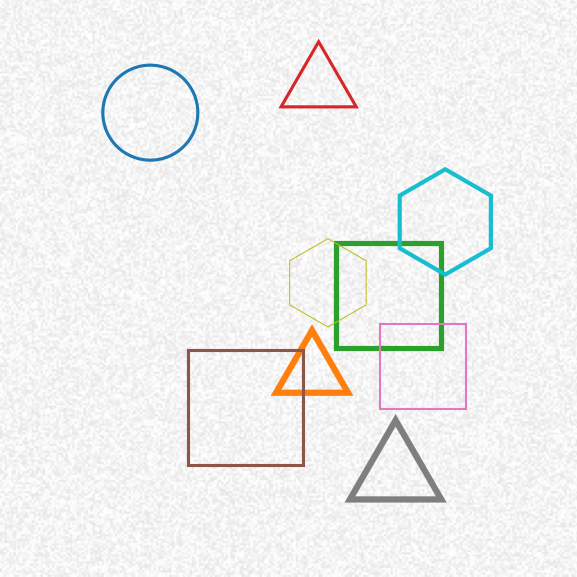[{"shape": "circle", "thickness": 1.5, "radius": 0.41, "center": [0.26, 0.804]}, {"shape": "triangle", "thickness": 3, "radius": 0.36, "center": [0.54, 0.355]}, {"shape": "square", "thickness": 2.5, "radius": 0.45, "center": [0.673, 0.488]}, {"shape": "triangle", "thickness": 1.5, "radius": 0.38, "center": [0.552, 0.852]}, {"shape": "square", "thickness": 1.5, "radius": 0.5, "center": [0.424, 0.294]}, {"shape": "square", "thickness": 1, "radius": 0.37, "center": [0.732, 0.365]}, {"shape": "triangle", "thickness": 3, "radius": 0.46, "center": [0.685, 0.18]}, {"shape": "hexagon", "thickness": 0.5, "radius": 0.38, "center": [0.568, 0.509]}, {"shape": "hexagon", "thickness": 2, "radius": 0.46, "center": [0.771, 0.615]}]